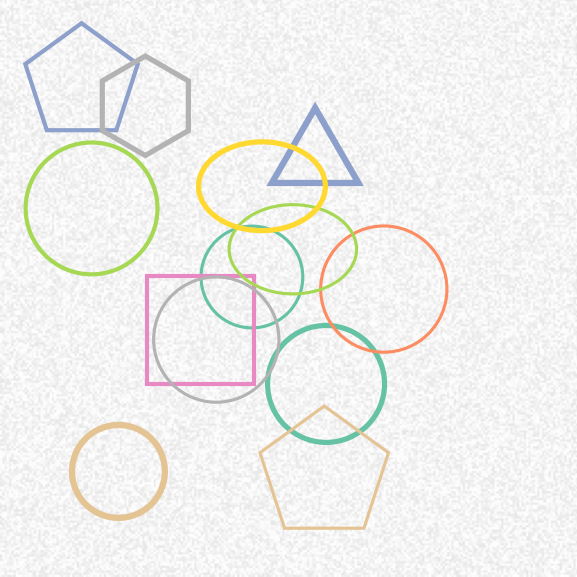[{"shape": "circle", "thickness": 2.5, "radius": 0.51, "center": [0.565, 0.334]}, {"shape": "circle", "thickness": 1.5, "radius": 0.44, "center": [0.436, 0.52]}, {"shape": "circle", "thickness": 1.5, "radius": 0.55, "center": [0.665, 0.499]}, {"shape": "pentagon", "thickness": 2, "radius": 0.51, "center": [0.141, 0.857]}, {"shape": "triangle", "thickness": 3, "radius": 0.43, "center": [0.546, 0.726]}, {"shape": "square", "thickness": 2, "radius": 0.47, "center": [0.347, 0.428]}, {"shape": "oval", "thickness": 1.5, "radius": 0.55, "center": [0.507, 0.568]}, {"shape": "circle", "thickness": 2, "radius": 0.57, "center": [0.159, 0.638]}, {"shape": "oval", "thickness": 2.5, "radius": 0.55, "center": [0.454, 0.677]}, {"shape": "circle", "thickness": 3, "radius": 0.4, "center": [0.205, 0.183]}, {"shape": "pentagon", "thickness": 1.5, "radius": 0.58, "center": [0.561, 0.179]}, {"shape": "circle", "thickness": 1.5, "radius": 0.54, "center": [0.375, 0.411]}, {"shape": "hexagon", "thickness": 2.5, "radius": 0.43, "center": [0.252, 0.816]}]